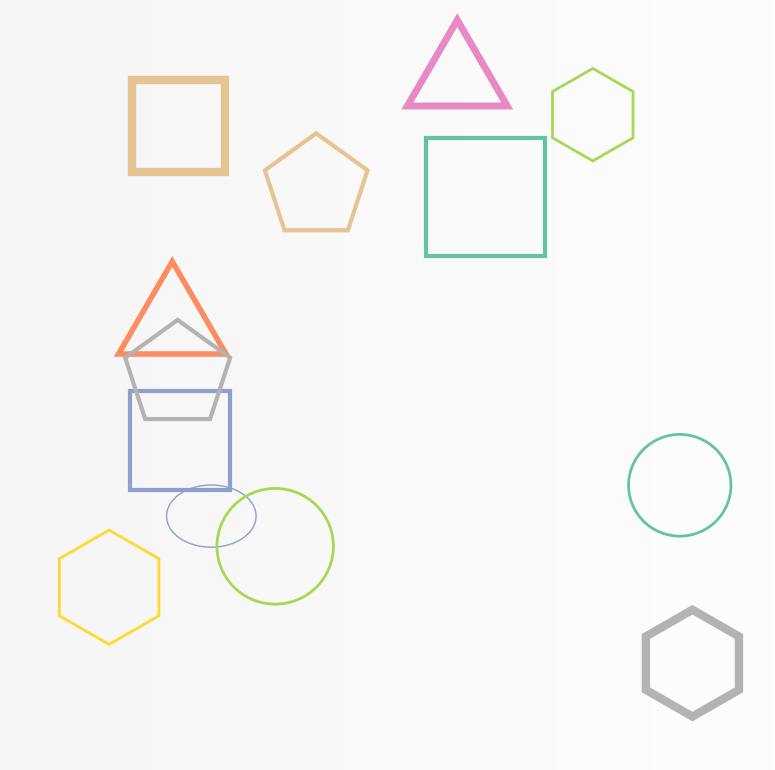[{"shape": "square", "thickness": 1.5, "radius": 0.38, "center": [0.627, 0.744]}, {"shape": "circle", "thickness": 1, "radius": 0.33, "center": [0.877, 0.37]}, {"shape": "triangle", "thickness": 2, "radius": 0.4, "center": [0.222, 0.58]}, {"shape": "oval", "thickness": 0.5, "radius": 0.29, "center": [0.273, 0.33]}, {"shape": "square", "thickness": 1.5, "radius": 0.32, "center": [0.232, 0.428]}, {"shape": "triangle", "thickness": 2.5, "radius": 0.37, "center": [0.59, 0.9]}, {"shape": "hexagon", "thickness": 1, "radius": 0.3, "center": [0.765, 0.851]}, {"shape": "circle", "thickness": 1, "radius": 0.38, "center": [0.355, 0.291]}, {"shape": "hexagon", "thickness": 1, "radius": 0.37, "center": [0.141, 0.237]}, {"shape": "square", "thickness": 3, "radius": 0.3, "center": [0.231, 0.836]}, {"shape": "pentagon", "thickness": 1.5, "radius": 0.35, "center": [0.408, 0.757]}, {"shape": "hexagon", "thickness": 3, "radius": 0.35, "center": [0.893, 0.139]}, {"shape": "pentagon", "thickness": 1.5, "radius": 0.36, "center": [0.229, 0.513]}]